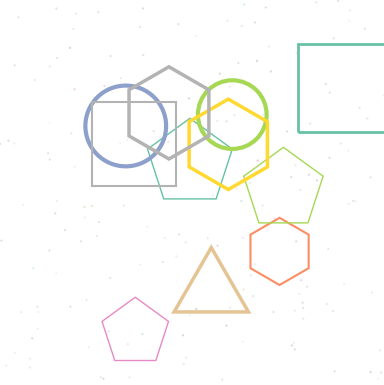[{"shape": "square", "thickness": 2, "radius": 0.57, "center": [0.888, 0.772]}, {"shape": "pentagon", "thickness": 1, "radius": 0.58, "center": [0.493, 0.577]}, {"shape": "hexagon", "thickness": 1.5, "radius": 0.44, "center": [0.726, 0.347]}, {"shape": "circle", "thickness": 3, "radius": 0.52, "center": [0.327, 0.673]}, {"shape": "pentagon", "thickness": 1, "radius": 0.45, "center": [0.351, 0.137]}, {"shape": "circle", "thickness": 3, "radius": 0.45, "center": [0.603, 0.702]}, {"shape": "pentagon", "thickness": 1, "radius": 0.54, "center": [0.736, 0.509]}, {"shape": "hexagon", "thickness": 2.5, "radius": 0.59, "center": [0.593, 0.625]}, {"shape": "triangle", "thickness": 2.5, "radius": 0.56, "center": [0.549, 0.246]}, {"shape": "hexagon", "thickness": 2.5, "radius": 0.6, "center": [0.439, 0.707]}, {"shape": "square", "thickness": 1.5, "radius": 0.55, "center": [0.349, 0.627]}]